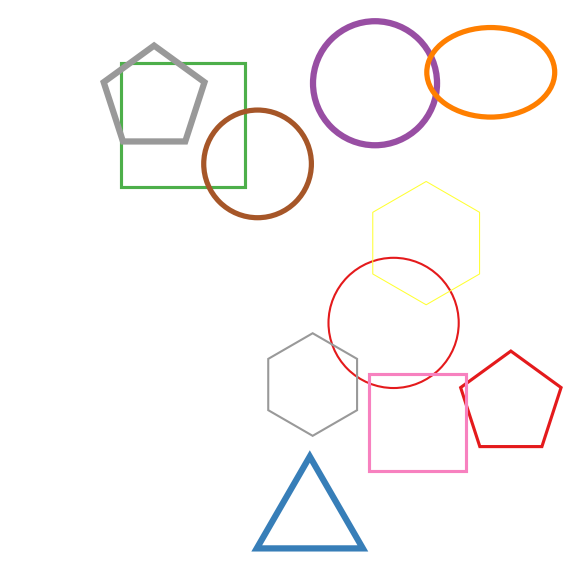[{"shape": "pentagon", "thickness": 1.5, "radius": 0.46, "center": [0.885, 0.3]}, {"shape": "circle", "thickness": 1, "radius": 0.56, "center": [0.682, 0.44]}, {"shape": "triangle", "thickness": 3, "radius": 0.53, "center": [0.536, 0.103]}, {"shape": "square", "thickness": 1.5, "radius": 0.54, "center": [0.317, 0.783]}, {"shape": "circle", "thickness": 3, "radius": 0.54, "center": [0.649, 0.855]}, {"shape": "oval", "thickness": 2.5, "radius": 0.55, "center": [0.85, 0.874]}, {"shape": "hexagon", "thickness": 0.5, "radius": 0.53, "center": [0.738, 0.578]}, {"shape": "circle", "thickness": 2.5, "radius": 0.47, "center": [0.446, 0.715]}, {"shape": "square", "thickness": 1.5, "radius": 0.42, "center": [0.723, 0.267]}, {"shape": "pentagon", "thickness": 3, "radius": 0.46, "center": [0.267, 0.828]}, {"shape": "hexagon", "thickness": 1, "radius": 0.44, "center": [0.541, 0.333]}]